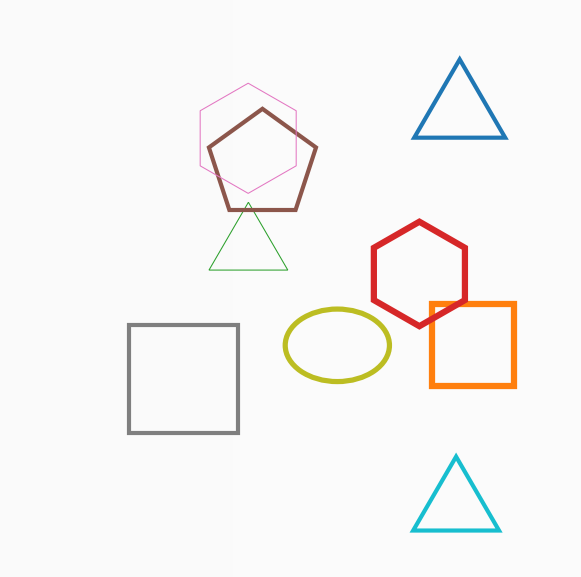[{"shape": "triangle", "thickness": 2, "radius": 0.45, "center": [0.791, 0.806]}, {"shape": "square", "thickness": 3, "radius": 0.35, "center": [0.813, 0.402]}, {"shape": "triangle", "thickness": 0.5, "radius": 0.39, "center": [0.427, 0.571]}, {"shape": "hexagon", "thickness": 3, "radius": 0.45, "center": [0.722, 0.525]}, {"shape": "pentagon", "thickness": 2, "radius": 0.48, "center": [0.452, 0.714]}, {"shape": "hexagon", "thickness": 0.5, "radius": 0.48, "center": [0.427, 0.76]}, {"shape": "square", "thickness": 2, "radius": 0.47, "center": [0.316, 0.343]}, {"shape": "oval", "thickness": 2.5, "radius": 0.45, "center": [0.58, 0.401]}, {"shape": "triangle", "thickness": 2, "radius": 0.43, "center": [0.785, 0.123]}]